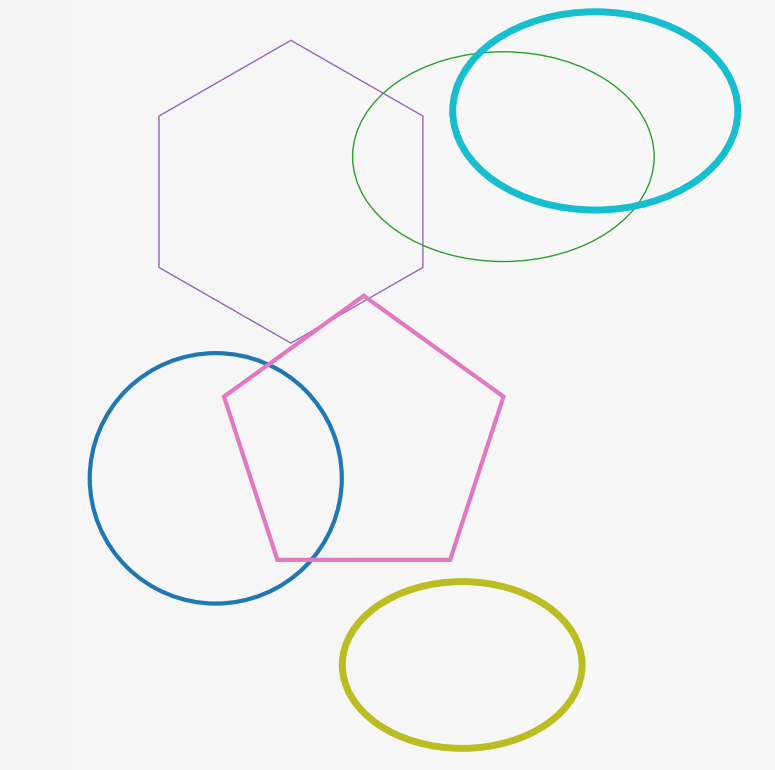[{"shape": "circle", "thickness": 1.5, "radius": 0.81, "center": [0.278, 0.379]}, {"shape": "oval", "thickness": 0.5, "radius": 0.97, "center": [0.65, 0.797]}, {"shape": "hexagon", "thickness": 0.5, "radius": 0.98, "center": [0.375, 0.751]}, {"shape": "pentagon", "thickness": 1.5, "radius": 0.95, "center": [0.469, 0.426]}, {"shape": "oval", "thickness": 2.5, "radius": 0.77, "center": [0.596, 0.136]}, {"shape": "oval", "thickness": 2.5, "radius": 0.92, "center": [0.768, 0.856]}]